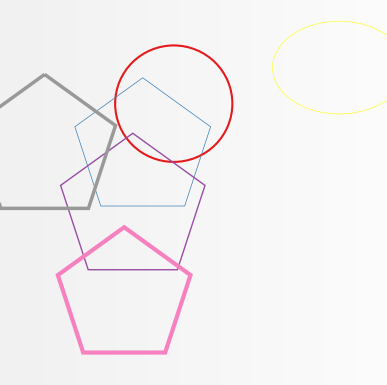[{"shape": "circle", "thickness": 1.5, "radius": 0.76, "center": [0.448, 0.731]}, {"shape": "pentagon", "thickness": 0.5, "radius": 0.92, "center": [0.368, 0.614]}, {"shape": "pentagon", "thickness": 1, "radius": 0.98, "center": [0.343, 0.458]}, {"shape": "oval", "thickness": 0.5, "radius": 0.86, "center": [0.875, 0.824]}, {"shape": "pentagon", "thickness": 3, "radius": 0.9, "center": [0.32, 0.23]}, {"shape": "pentagon", "thickness": 2.5, "radius": 0.96, "center": [0.115, 0.614]}]